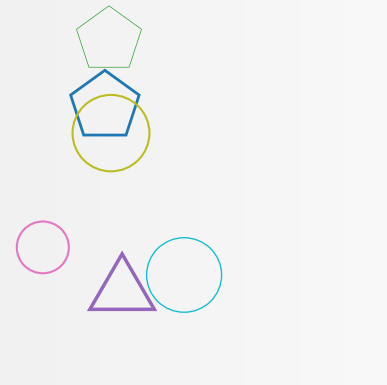[{"shape": "pentagon", "thickness": 2, "radius": 0.46, "center": [0.271, 0.724]}, {"shape": "pentagon", "thickness": 0.5, "radius": 0.44, "center": [0.281, 0.897]}, {"shape": "triangle", "thickness": 2.5, "radius": 0.48, "center": [0.315, 0.244]}, {"shape": "circle", "thickness": 1.5, "radius": 0.34, "center": [0.111, 0.357]}, {"shape": "circle", "thickness": 1.5, "radius": 0.5, "center": [0.286, 0.654]}, {"shape": "circle", "thickness": 1, "radius": 0.48, "center": [0.475, 0.286]}]